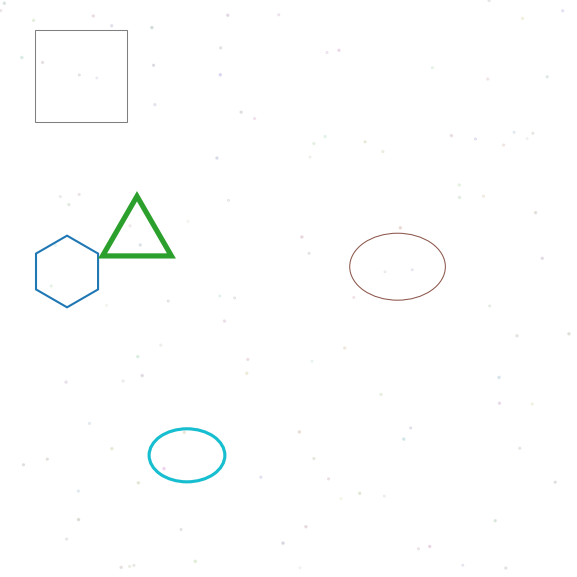[{"shape": "hexagon", "thickness": 1, "radius": 0.31, "center": [0.116, 0.529]}, {"shape": "triangle", "thickness": 2.5, "radius": 0.34, "center": [0.237, 0.59]}, {"shape": "oval", "thickness": 0.5, "radius": 0.41, "center": [0.688, 0.537]}, {"shape": "square", "thickness": 0.5, "radius": 0.4, "center": [0.14, 0.867]}, {"shape": "oval", "thickness": 1.5, "radius": 0.33, "center": [0.324, 0.211]}]